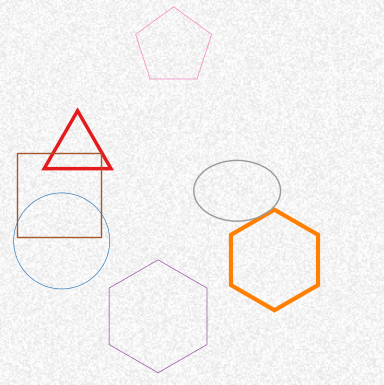[{"shape": "triangle", "thickness": 2.5, "radius": 0.5, "center": [0.201, 0.612]}, {"shape": "circle", "thickness": 0.5, "radius": 0.62, "center": [0.16, 0.374]}, {"shape": "hexagon", "thickness": 0.5, "radius": 0.73, "center": [0.411, 0.178]}, {"shape": "hexagon", "thickness": 3, "radius": 0.65, "center": [0.713, 0.325]}, {"shape": "square", "thickness": 1, "radius": 0.54, "center": [0.153, 0.494]}, {"shape": "pentagon", "thickness": 0.5, "radius": 0.52, "center": [0.451, 0.879]}, {"shape": "oval", "thickness": 1, "radius": 0.56, "center": [0.616, 0.504]}]